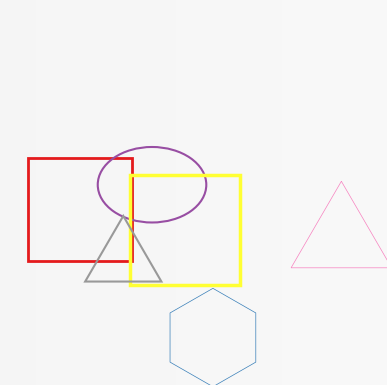[{"shape": "square", "thickness": 2, "radius": 0.67, "center": [0.207, 0.455]}, {"shape": "hexagon", "thickness": 0.5, "radius": 0.64, "center": [0.549, 0.123]}, {"shape": "oval", "thickness": 1.5, "radius": 0.7, "center": [0.392, 0.52]}, {"shape": "square", "thickness": 2.5, "radius": 0.71, "center": [0.478, 0.403]}, {"shape": "triangle", "thickness": 0.5, "radius": 0.75, "center": [0.881, 0.379]}, {"shape": "triangle", "thickness": 1.5, "radius": 0.57, "center": [0.318, 0.326]}]